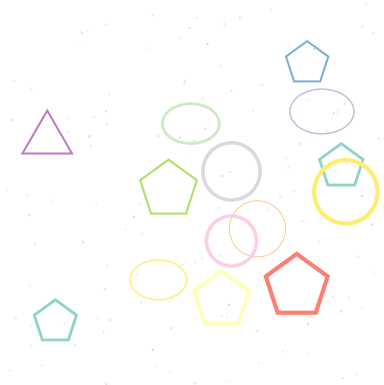[{"shape": "pentagon", "thickness": 2, "radius": 0.3, "center": [0.886, 0.567]}, {"shape": "pentagon", "thickness": 2, "radius": 0.29, "center": [0.144, 0.164]}, {"shape": "pentagon", "thickness": 2.5, "radius": 0.38, "center": [0.576, 0.221]}, {"shape": "oval", "thickness": 1, "radius": 0.42, "center": [0.836, 0.71]}, {"shape": "pentagon", "thickness": 3, "radius": 0.42, "center": [0.771, 0.256]}, {"shape": "pentagon", "thickness": 1.5, "radius": 0.29, "center": [0.798, 0.835]}, {"shape": "circle", "thickness": 0.5, "radius": 0.36, "center": [0.669, 0.406]}, {"shape": "pentagon", "thickness": 1.5, "radius": 0.39, "center": [0.438, 0.508]}, {"shape": "circle", "thickness": 2.5, "radius": 0.32, "center": [0.601, 0.374]}, {"shape": "circle", "thickness": 2.5, "radius": 0.37, "center": [0.601, 0.555]}, {"shape": "triangle", "thickness": 1.5, "radius": 0.37, "center": [0.123, 0.638]}, {"shape": "oval", "thickness": 2, "radius": 0.37, "center": [0.496, 0.679]}, {"shape": "circle", "thickness": 3, "radius": 0.41, "center": [0.898, 0.502]}, {"shape": "oval", "thickness": 1, "radius": 0.37, "center": [0.411, 0.273]}]